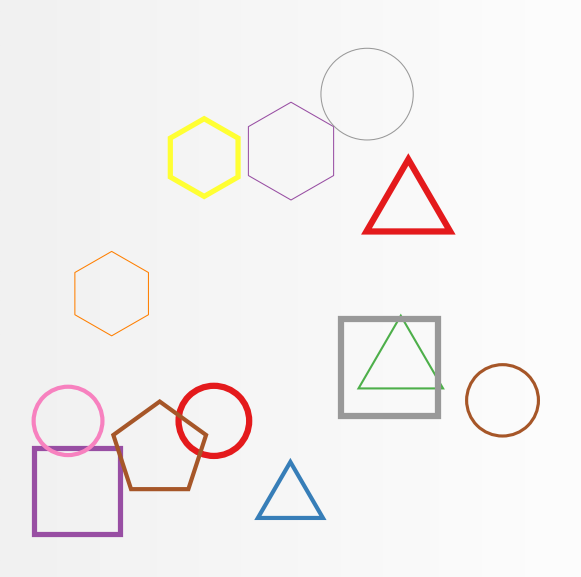[{"shape": "circle", "thickness": 3, "radius": 0.3, "center": [0.368, 0.27]}, {"shape": "triangle", "thickness": 3, "radius": 0.42, "center": [0.703, 0.64]}, {"shape": "triangle", "thickness": 2, "radius": 0.32, "center": [0.5, 0.135]}, {"shape": "triangle", "thickness": 1, "radius": 0.42, "center": [0.69, 0.369]}, {"shape": "square", "thickness": 2.5, "radius": 0.37, "center": [0.132, 0.149]}, {"shape": "hexagon", "thickness": 0.5, "radius": 0.42, "center": [0.501, 0.737]}, {"shape": "hexagon", "thickness": 0.5, "radius": 0.37, "center": [0.192, 0.491]}, {"shape": "hexagon", "thickness": 2.5, "radius": 0.34, "center": [0.351, 0.726]}, {"shape": "circle", "thickness": 1.5, "radius": 0.31, "center": [0.865, 0.306]}, {"shape": "pentagon", "thickness": 2, "radius": 0.42, "center": [0.275, 0.22]}, {"shape": "circle", "thickness": 2, "radius": 0.3, "center": [0.117, 0.27]}, {"shape": "circle", "thickness": 0.5, "radius": 0.4, "center": [0.632, 0.836]}, {"shape": "square", "thickness": 3, "radius": 0.42, "center": [0.671, 0.363]}]